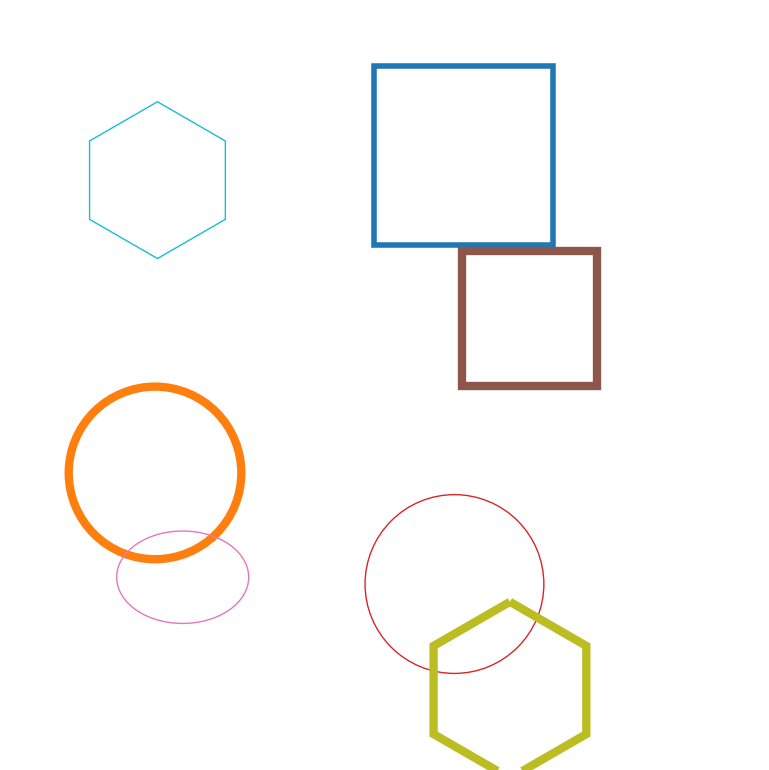[{"shape": "square", "thickness": 2, "radius": 0.58, "center": [0.602, 0.798]}, {"shape": "circle", "thickness": 3, "radius": 0.56, "center": [0.201, 0.386]}, {"shape": "circle", "thickness": 0.5, "radius": 0.58, "center": [0.59, 0.242]}, {"shape": "square", "thickness": 3, "radius": 0.44, "center": [0.688, 0.586]}, {"shape": "oval", "thickness": 0.5, "radius": 0.43, "center": [0.237, 0.25]}, {"shape": "hexagon", "thickness": 3, "radius": 0.57, "center": [0.662, 0.104]}, {"shape": "hexagon", "thickness": 0.5, "radius": 0.51, "center": [0.204, 0.766]}]